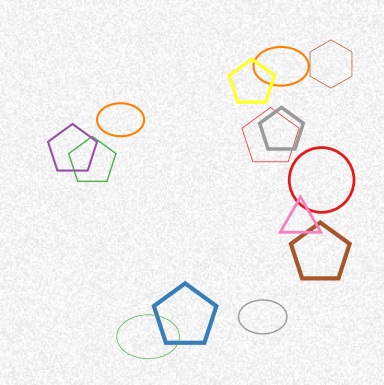[{"shape": "pentagon", "thickness": 0.5, "radius": 0.39, "center": [0.703, 0.643]}, {"shape": "circle", "thickness": 2, "radius": 0.42, "center": [0.835, 0.533]}, {"shape": "pentagon", "thickness": 3, "radius": 0.43, "center": [0.481, 0.179]}, {"shape": "pentagon", "thickness": 1, "radius": 0.32, "center": [0.24, 0.581]}, {"shape": "oval", "thickness": 0.5, "radius": 0.41, "center": [0.385, 0.125]}, {"shape": "pentagon", "thickness": 1.5, "radius": 0.33, "center": [0.188, 0.611]}, {"shape": "oval", "thickness": 1.5, "radius": 0.36, "center": [0.73, 0.828]}, {"shape": "oval", "thickness": 1.5, "radius": 0.31, "center": [0.313, 0.689]}, {"shape": "pentagon", "thickness": 2.5, "radius": 0.31, "center": [0.654, 0.785]}, {"shape": "pentagon", "thickness": 3, "radius": 0.4, "center": [0.832, 0.342]}, {"shape": "hexagon", "thickness": 0.5, "radius": 0.31, "center": [0.86, 0.834]}, {"shape": "triangle", "thickness": 2, "radius": 0.31, "center": [0.781, 0.427]}, {"shape": "oval", "thickness": 1, "radius": 0.31, "center": [0.682, 0.177]}, {"shape": "pentagon", "thickness": 2.5, "radius": 0.3, "center": [0.731, 0.661]}]